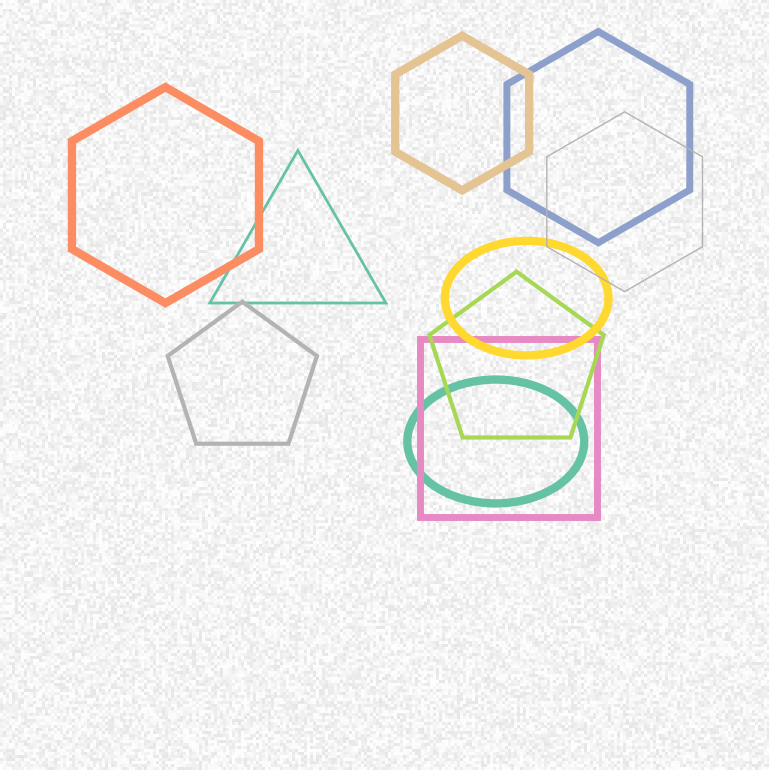[{"shape": "oval", "thickness": 3, "radius": 0.57, "center": [0.644, 0.427]}, {"shape": "triangle", "thickness": 1, "radius": 0.66, "center": [0.387, 0.673]}, {"shape": "hexagon", "thickness": 3, "radius": 0.7, "center": [0.215, 0.747]}, {"shape": "hexagon", "thickness": 2.5, "radius": 0.69, "center": [0.777, 0.822]}, {"shape": "square", "thickness": 2.5, "radius": 0.58, "center": [0.661, 0.444]}, {"shape": "pentagon", "thickness": 1.5, "radius": 0.6, "center": [0.671, 0.528]}, {"shape": "oval", "thickness": 3, "radius": 0.53, "center": [0.684, 0.613]}, {"shape": "hexagon", "thickness": 3, "radius": 0.5, "center": [0.6, 0.853]}, {"shape": "hexagon", "thickness": 0.5, "radius": 0.58, "center": [0.811, 0.738]}, {"shape": "pentagon", "thickness": 1.5, "radius": 0.51, "center": [0.315, 0.506]}]